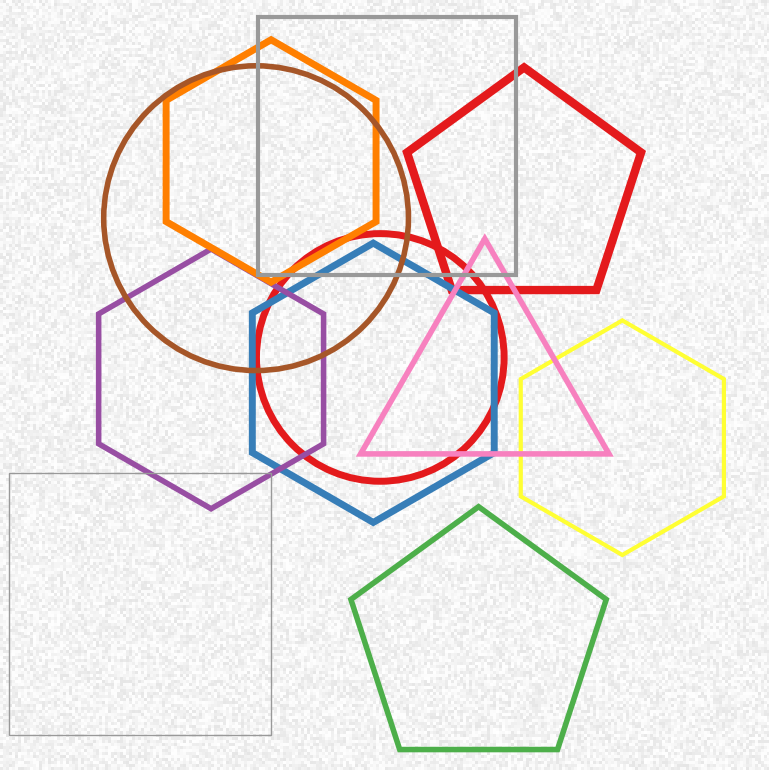[{"shape": "pentagon", "thickness": 3, "radius": 0.8, "center": [0.681, 0.753]}, {"shape": "circle", "thickness": 2.5, "radius": 0.8, "center": [0.494, 0.536]}, {"shape": "hexagon", "thickness": 2.5, "radius": 0.91, "center": [0.485, 0.503]}, {"shape": "pentagon", "thickness": 2, "radius": 0.87, "center": [0.622, 0.168]}, {"shape": "hexagon", "thickness": 2, "radius": 0.84, "center": [0.274, 0.508]}, {"shape": "hexagon", "thickness": 2.5, "radius": 0.79, "center": [0.352, 0.791]}, {"shape": "hexagon", "thickness": 1.5, "radius": 0.76, "center": [0.808, 0.432]}, {"shape": "circle", "thickness": 2, "radius": 0.99, "center": [0.333, 0.717]}, {"shape": "triangle", "thickness": 2, "radius": 0.93, "center": [0.63, 0.504]}, {"shape": "square", "thickness": 0.5, "radius": 0.85, "center": [0.181, 0.215]}, {"shape": "square", "thickness": 1.5, "radius": 0.84, "center": [0.503, 0.811]}]